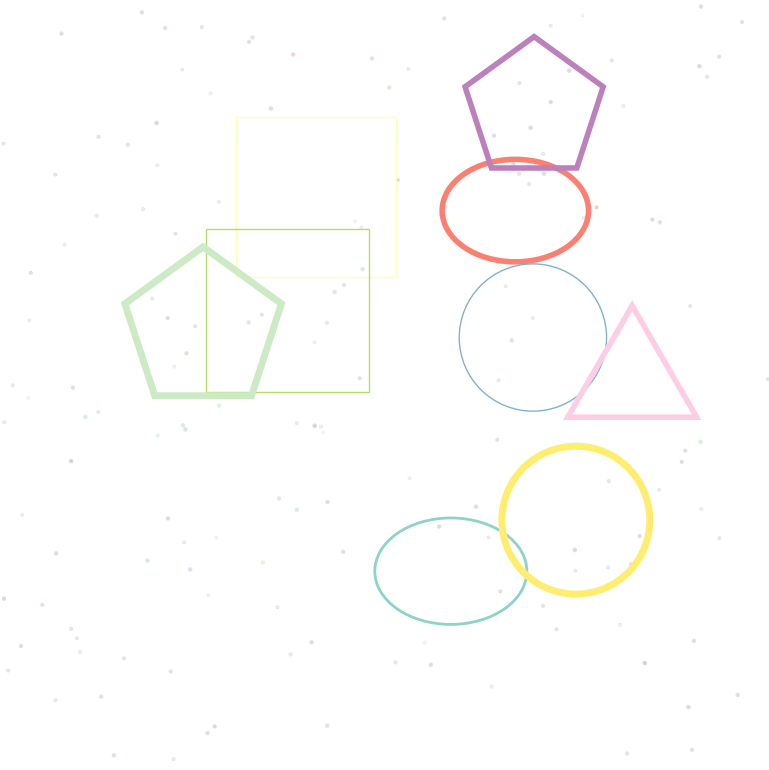[{"shape": "oval", "thickness": 1, "radius": 0.49, "center": [0.585, 0.258]}, {"shape": "square", "thickness": 0.5, "radius": 0.52, "center": [0.41, 0.744]}, {"shape": "oval", "thickness": 2, "radius": 0.48, "center": [0.669, 0.727]}, {"shape": "circle", "thickness": 0.5, "radius": 0.48, "center": [0.692, 0.562]}, {"shape": "square", "thickness": 0.5, "radius": 0.53, "center": [0.374, 0.597]}, {"shape": "triangle", "thickness": 2, "radius": 0.48, "center": [0.821, 0.507]}, {"shape": "pentagon", "thickness": 2, "radius": 0.47, "center": [0.694, 0.858]}, {"shape": "pentagon", "thickness": 2.5, "radius": 0.53, "center": [0.264, 0.572]}, {"shape": "circle", "thickness": 2.5, "radius": 0.48, "center": [0.748, 0.325]}]